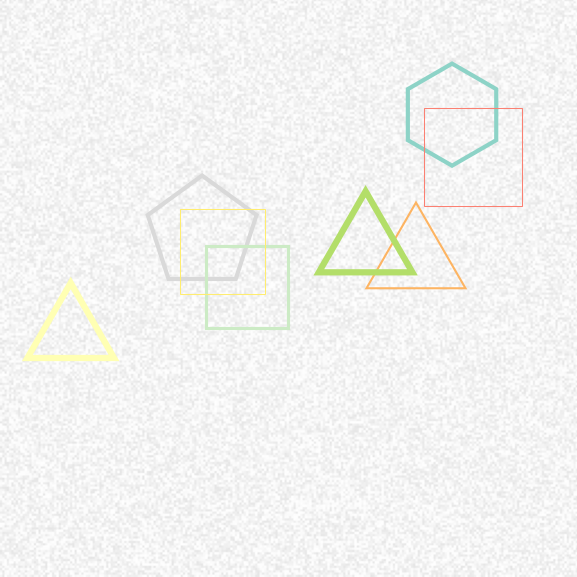[{"shape": "hexagon", "thickness": 2, "radius": 0.44, "center": [0.783, 0.801]}, {"shape": "triangle", "thickness": 3, "radius": 0.43, "center": [0.122, 0.423]}, {"shape": "square", "thickness": 0.5, "radius": 0.42, "center": [0.819, 0.727]}, {"shape": "triangle", "thickness": 1, "radius": 0.49, "center": [0.72, 0.549]}, {"shape": "triangle", "thickness": 3, "radius": 0.47, "center": [0.633, 0.574]}, {"shape": "pentagon", "thickness": 2, "radius": 0.49, "center": [0.35, 0.596]}, {"shape": "square", "thickness": 1.5, "radius": 0.36, "center": [0.428, 0.503]}, {"shape": "square", "thickness": 0.5, "radius": 0.37, "center": [0.386, 0.564]}]